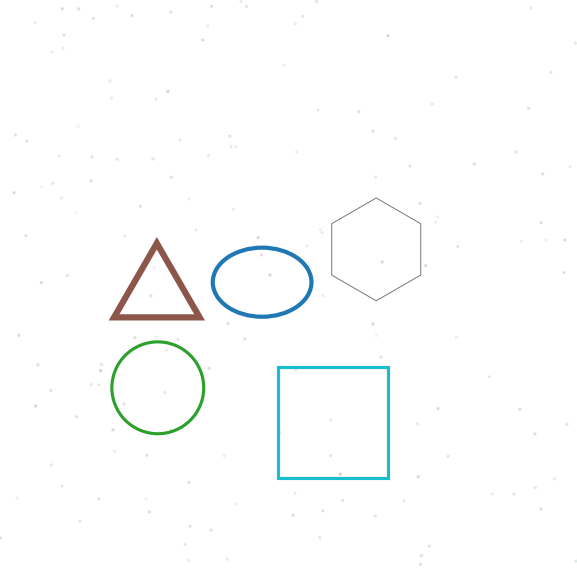[{"shape": "oval", "thickness": 2, "radius": 0.43, "center": [0.454, 0.51]}, {"shape": "circle", "thickness": 1.5, "radius": 0.4, "center": [0.273, 0.328]}, {"shape": "triangle", "thickness": 3, "radius": 0.43, "center": [0.272, 0.492]}, {"shape": "hexagon", "thickness": 0.5, "radius": 0.44, "center": [0.651, 0.567]}, {"shape": "square", "thickness": 1.5, "radius": 0.48, "center": [0.576, 0.268]}]